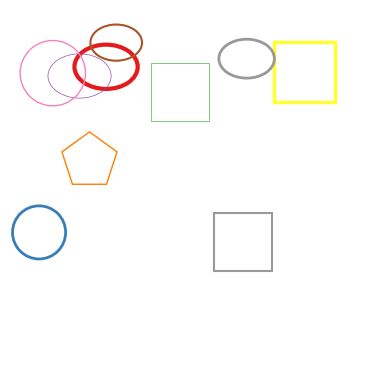[{"shape": "oval", "thickness": 3, "radius": 0.41, "center": [0.276, 0.826]}, {"shape": "circle", "thickness": 2, "radius": 0.34, "center": [0.101, 0.396]}, {"shape": "square", "thickness": 0.5, "radius": 0.38, "center": [0.468, 0.761]}, {"shape": "oval", "thickness": 0.5, "radius": 0.41, "center": [0.207, 0.803]}, {"shape": "pentagon", "thickness": 1, "radius": 0.38, "center": [0.232, 0.582]}, {"shape": "square", "thickness": 2.5, "radius": 0.39, "center": [0.791, 0.814]}, {"shape": "oval", "thickness": 1.5, "radius": 0.34, "center": [0.302, 0.889]}, {"shape": "circle", "thickness": 1, "radius": 0.42, "center": [0.137, 0.81]}, {"shape": "square", "thickness": 1.5, "radius": 0.38, "center": [0.632, 0.371]}, {"shape": "oval", "thickness": 2, "radius": 0.36, "center": [0.641, 0.848]}]